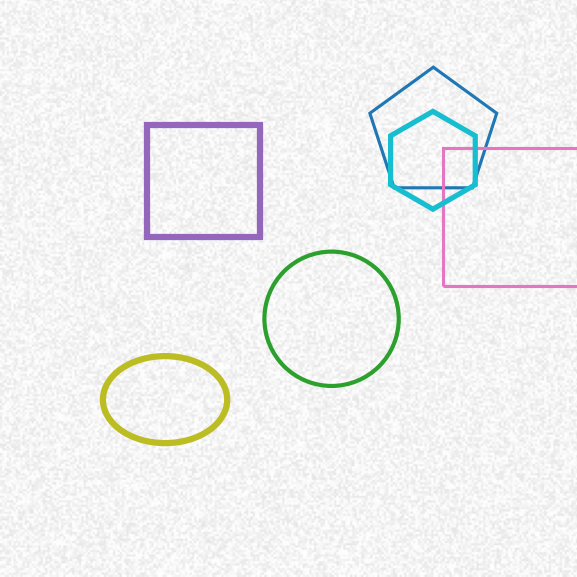[{"shape": "pentagon", "thickness": 1.5, "radius": 0.58, "center": [0.75, 0.767]}, {"shape": "circle", "thickness": 2, "radius": 0.58, "center": [0.574, 0.447]}, {"shape": "square", "thickness": 3, "radius": 0.49, "center": [0.353, 0.685]}, {"shape": "square", "thickness": 1.5, "radius": 0.59, "center": [0.886, 0.624]}, {"shape": "oval", "thickness": 3, "radius": 0.54, "center": [0.286, 0.307]}, {"shape": "hexagon", "thickness": 2.5, "radius": 0.42, "center": [0.75, 0.722]}]